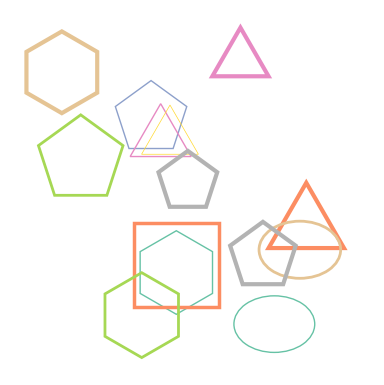[{"shape": "hexagon", "thickness": 1, "radius": 0.54, "center": [0.458, 0.292]}, {"shape": "oval", "thickness": 1, "radius": 0.52, "center": [0.713, 0.158]}, {"shape": "square", "thickness": 2.5, "radius": 0.55, "center": [0.459, 0.311]}, {"shape": "triangle", "thickness": 3, "radius": 0.57, "center": [0.796, 0.412]}, {"shape": "pentagon", "thickness": 1, "radius": 0.49, "center": [0.392, 0.693]}, {"shape": "triangle", "thickness": 1, "radius": 0.46, "center": [0.417, 0.639]}, {"shape": "triangle", "thickness": 3, "radius": 0.42, "center": [0.625, 0.844]}, {"shape": "pentagon", "thickness": 2, "radius": 0.58, "center": [0.21, 0.586]}, {"shape": "hexagon", "thickness": 2, "radius": 0.55, "center": [0.368, 0.181]}, {"shape": "triangle", "thickness": 0.5, "radius": 0.43, "center": [0.442, 0.642]}, {"shape": "hexagon", "thickness": 3, "radius": 0.53, "center": [0.161, 0.812]}, {"shape": "oval", "thickness": 2, "radius": 0.53, "center": [0.779, 0.351]}, {"shape": "pentagon", "thickness": 3, "radius": 0.45, "center": [0.683, 0.334]}, {"shape": "pentagon", "thickness": 3, "radius": 0.4, "center": [0.488, 0.528]}]